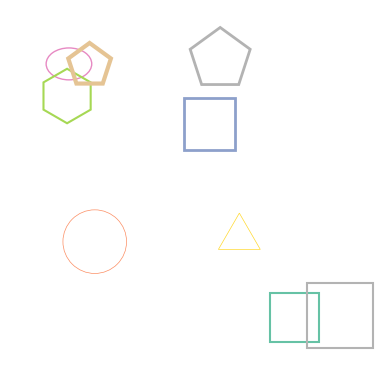[{"shape": "square", "thickness": 1.5, "radius": 0.32, "center": [0.764, 0.175]}, {"shape": "circle", "thickness": 0.5, "radius": 0.41, "center": [0.246, 0.372]}, {"shape": "square", "thickness": 2, "radius": 0.33, "center": [0.545, 0.678]}, {"shape": "oval", "thickness": 1, "radius": 0.3, "center": [0.179, 0.834]}, {"shape": "hexagon", "thickness": 1.5, "radius": 0.35, "center": [0.174, 0.751]}, {"shape": "triangle", "thickness": 0.5, "radius": 0.31, "center": [0.622, 0.384]}, {"shape": "pentagon", "thickness": 3, "radius": 0.29, "center": [0.233, 0.83]}, {"shape": "square", "thickness": 1.5, "radius": 0.42, "center": [0.884, 0.181]}, {"shape": "pentagon", "thickness": 2, "radius": 0.41, "center": [0.572, 0.847]}]